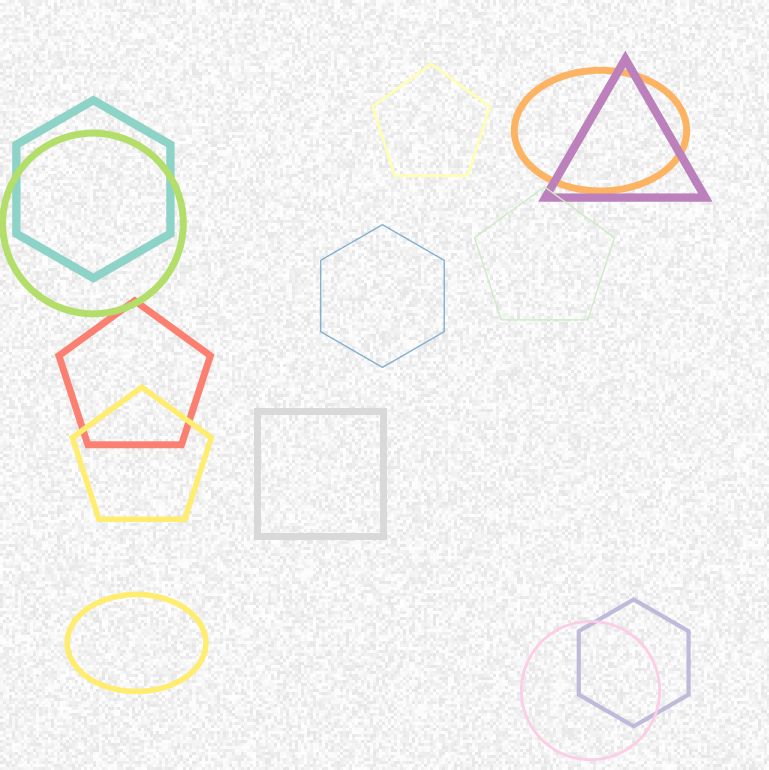[{"shape": "hexagon", "thickness": 3, "radius": 0.58, "center": [0.121, 0.754]}, {"shape": "pentagon", "thickness": 1, "radius": 0.4, "center": [0.56, 0.837]}, {"shape": "hexagon", "thickness": 1.5, "radius": 0.41, "center": [0.823, 0.139]}, {"shape": "pentagon", "thickness": 2.5, "radius": 0.52, "center": [0.175, 0.506]}, {"shape": "hexagon", "thickness": 0.5, "radius": 0.46, "center": [0.497, 0.616]}, {"shape": "oval", "thickness": 2.5, "radius": 0.56, "center": [0.78, 0.83]}, {"shape": "circle", "thickness": 2.5, "radius": 0.59, "center": [0.121, 0.71]}, {"shape": "circle", "thickness": 1, "radius": 0.45, "center": [0.767, 0.103]}, {"shape": "square", "thickness": 2.5, "radius": 0.41, "center": [0.416, 0.385]}, {"shape": "triangle", "thickness": 3, "radius": 0.6, "center": [0.812, 0.803]}, {"shape": "pentagon", "thickness": 0.5, "radius": 0.48, "center": [0.707, 0.662]}, {"shape": "oval", "thickness": 2, "radius": 0.45, "center": [0.177, 0.165]}, {"shape": "pentagon", "thickness": 2, "radius": 0.47, "center": [0.184, 0.402]}]